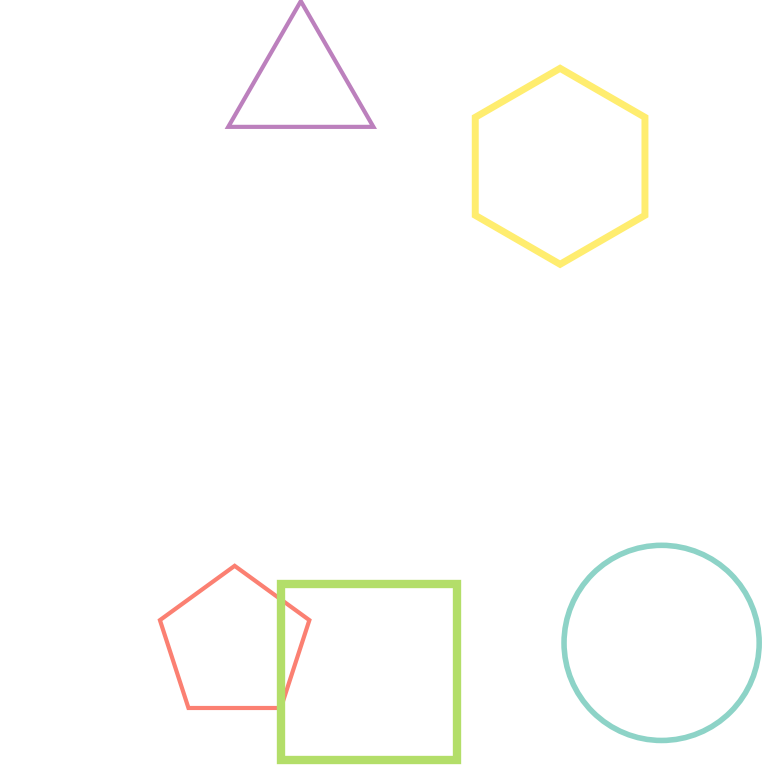[{"shape": "circle", "thickness": 2, "radius": 0.63, "center": [0.859, 0.165]}, {"shape": "pentagon", "thickness": 1.5, "radius": 0.51, "center": [0.305, 0.163]}, {"shape": "square", "thickness": 3, "radius": 0.57, "center": [0.479, 0.127]}, {"shape": "triangle", "thickness": 1.5, "radius": 0.54, "center": [0.391, 0.89]}, {"shape": "hexagon", "thickness": 2.5, "radius": 0.64, "center": [0.727, 0.784]}]